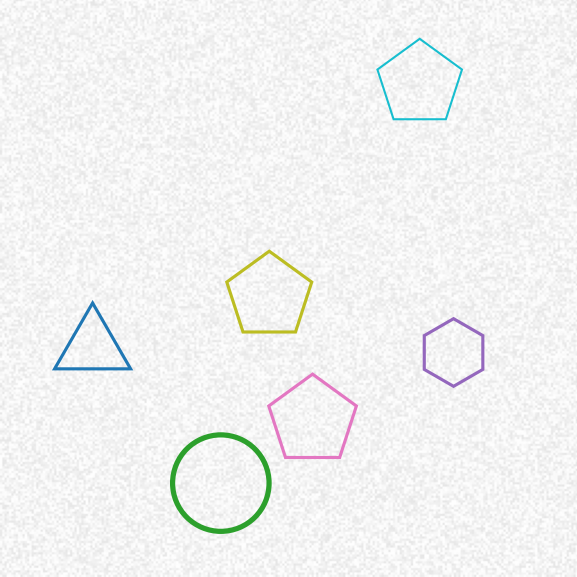[{"shape": "triangle", "thickness": 1.5, "radius": 0.38, "center": [0.16, 0.398]}, {"shape": "circle", "thickness": 2.5, "radius": 0.42, "center": [0.382, 0.163]}, {"shape": "hexagon", "thickness": 1.5, "radius": 0.29, "center": [0.785, 0.389]}, {"shape": "pentagon", "thickness": 1.5, "radius": 0.4, "center": [0.541, 0.271]}, {"shape": "pentagon", "thickness": 1.5, "radius": 0.39, "center": [0.466, 0.487]}, {"shape": "pentagon", "thickness": 1, "radius": 0.38, "center": [0.727, 0.855]}]